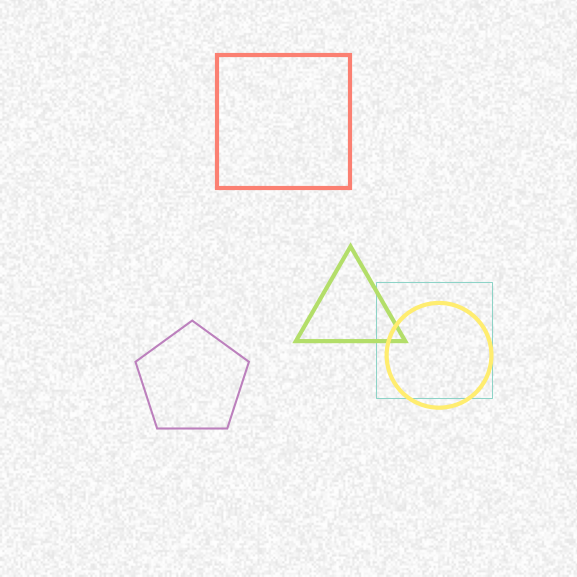[{"shape": "square", "thickness": 0.5, "radius": 0.5, "center": [0.752, 0.41]}, {"shape": "square", "thickness": 2, "radius": 0.58, "center": [0.491, 0.789]}, {"shape": "triangle", "thickness": 2, "radius": 0.55, "center": [0.607, 0.463]}, {"shape": "pentagon", "thickness": 1, "radius": 0.52, "center": [0.333, 0.341]}, {"shape": "circle", "thickness": 2, "radius": 0.45, "center": [0.76, 0.384]}]